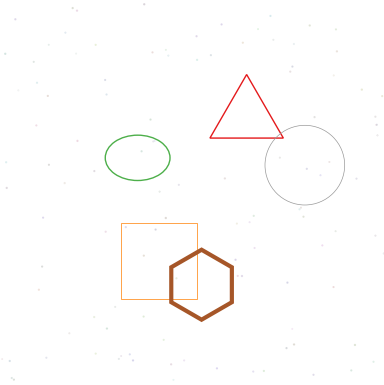[{"shape": "triangle", "thickness": 1, "radius": 0.55, "center": [0.641, 0.696]}, {"shape": "oval", "thickness": 1, "radius": 0.42, "center": [0.358, 0.59]}, {"shape": "square", "thickness": 0.5, "radius": 0.5, "center": [0.413, 0.323]}, {"shape": "hexagon", "thickness": 3, "radius": 0.45, "center": [0.524, 0.26]}, {"shape": "circle", "thickness": 0.5, "radius": 0.52, "center": [0.792, 0.571]}]